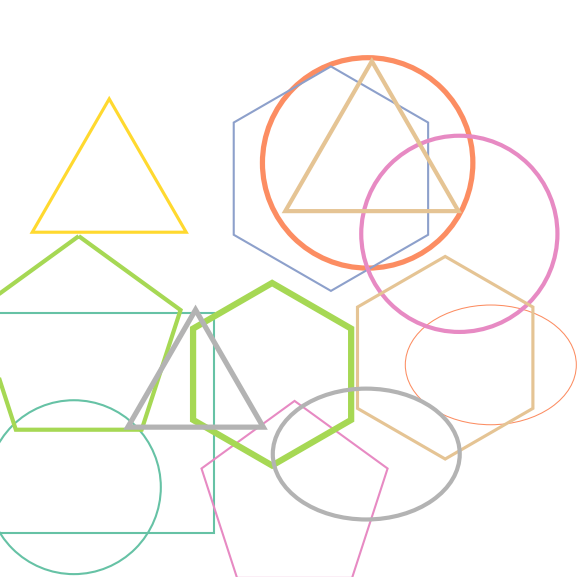[{"shape": "circle", "thickness": 1, "radius": 0.75, "center": [0.128, 0.156]}, {"shape": "square", "thickness": 1, "radius": 0.95, "center": [0.179, 0.267]}, {"shape": "oval", "thickness": 0.5, "radius": 0.74, "center": [0.85, 0.367]}, {"shape": "circle", "thickness": 2.5, "radius": 0.91, "center": [0.637, 0.717]}, {"shape": "hexagon", "thickness": 1, "radius": 0.97, "center": [0.573, 0.69]}, {"shape": "circle", "thickness": 2, "radius": 0.85, "center": [0.795, 0.594]}, {"shape": "pentagon", "thickness": 1, "radius": 0.85, "center": [0.51, 0.135]}, {"shape": "hexagon", "thickness": 3, "radius": 0.79, "center": [0.471, 0.351]}, {"shape": "pentagon", "thickness": 2, "radius": 0.93, "center": [0.136, 0.405]}, {"shape": "triangle", "thickness": 1.5, "radius": 0.77, "center": [0.189, 0.674]}, {"shape": "triangle", "thickness": 2, "radius": 0.87, "center": [0.644, 0.72]}, {"shape": "hexagon", "thickness": 1.5, "radius": 0.88, "center": [0.771, 0.38]}, {"shape": "oval", "thickness": 2, "radius": 0.81, "center": [0.634, 0.213]}, {"shape": "triangle", "thickness": 2.5, "radius": 0.68, "center": [0.339, 0.327]}]